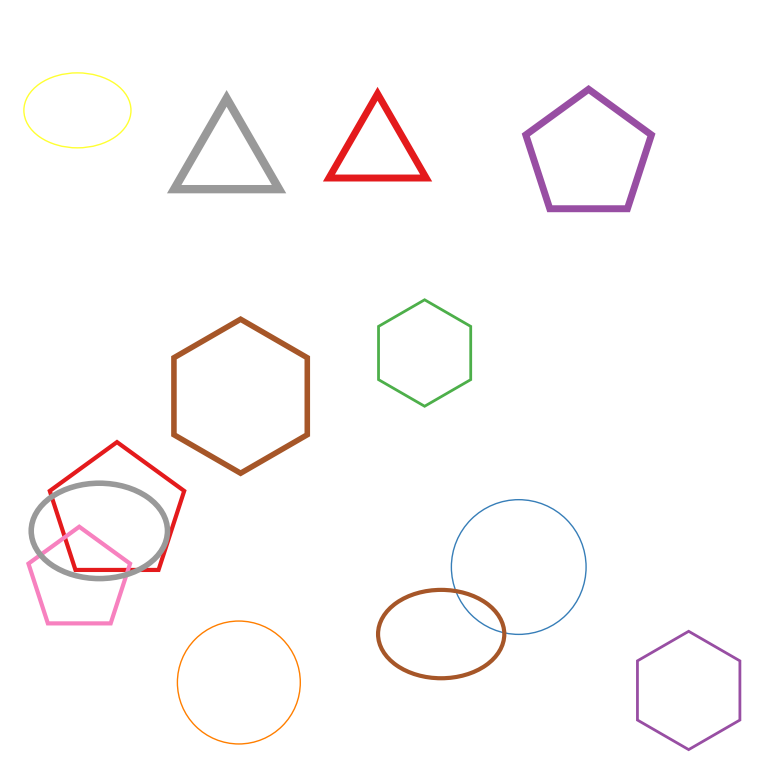[{"shape": "triangle", "thickness": 2.5, "radius": 0.36, "center": [0.49, 0.805]}, {"shape": "pentagon", "thickness": 1.5, "radius": 0.46, "center": [0.152, 0.334]}, {"shape": "circle", "thickness": 0.5, "radius": 0.44, "center": [0.674, 0.264]}, {"shape": "hexagon", "thickness": 1, "radius": 0.35, "center": [0.551, 0.542]}, {"shape": "hexagon", "thickness": 1, "radius": 0.38, "center": [0.894, 0.103]}, {"shape": "pentagon", "thickness": 2.5, "radius": 0.43, "center": [0.764, 0.798]}, {"shape": "circle", "thickness": 0.5, "radius": 0.4, "center": [0.31, 0.114]}, {"shape": "oval", "thickness": 0.5, "radius": 0.35, "center": [0.101, 0.857]}, {"shape": "oval", "thickness": 1.5, "radius": 0.41, "center": [0.573, 0.177]}, {"shape": "hexagon", "thickness": 2, "radius": 0.5, "center": [0.312, 0.485]}, {"shape": "pentagon", "thickness": 1.5, "radius": 0.35, "center": [0.103, 0.247]}, {"shape": "triangle", "thickness": 3, "radius": 0.39, "center": [0.294, 0.794]}, {"shape": "oval", "thickness": 2, "radius": 0.44, "center": [0.129, 0.311]}]